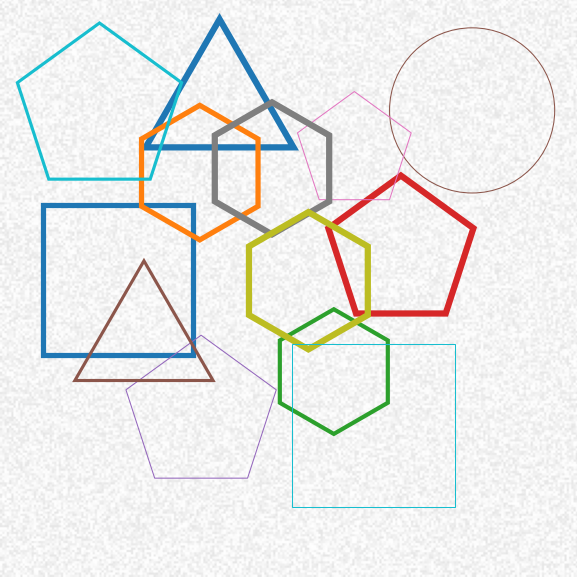[{"shape": "triangle", "thickness": 3, "radius": 0.74, "center": [0.38, 0.818]}, {"shape": "square", "thickness": 2.5, "radius": 0.65, "center": [0.205, 0.515]}, {"shape": "hexagon", "thickness": 2.5, "radius": 0.58, "center": [0.346, 0.7]}, {"shape": "hexagon", "thickness": 2, "radius": 0.54, "center": [0.578, 0.356]}, {"shape": "pentagon", "thickness": 3, "radius": 0.66, "center": [0.694, 0.563]}, {"shape": "pentagon", "thickness": 0.5, "radius": 0.68, "center": [0.348, 0.282]}, {"shape": "circle", "thickness": 0.5, "radius": 0.71, "center": [0.818, 0.808]}, {"shape": "triangle", "thickness": 1.5, "radius": 0.69, "center": [0.249, 0.409]}, {"shape": "pentagon", "thickness": 0.5, "radius": 0.52, "center": [0.614, 0.737]}, {"shape": "hexagon", "thickness": 3, "radius": 0.57, "center": [0.471, 0.708]}, {"shape": "hexagon", "thickness": 3, "radius": 0.59, "center": [0.534, 0.513]}, {"shape": "square", "thickness": 0.5, "radius": 0.7, "center": [0.647, 0.262]}, {"shape": "pentagon", "thickness": 1.5, "radius": 0.75, "center": [0.172, 0.81]}]